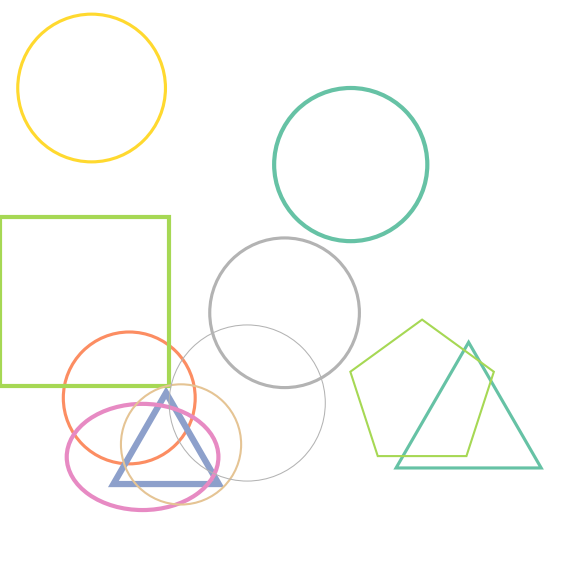[{"shape": "triangle", "thickness": 1.5, "radius": 0.73, "center": [0.811, 0.261]}, {"shape": "circle", "thickness": 2, "radius": 0.66, "center": [0.607, 0.714]}, {"shape": "circle", "thickness": 1.5, "radius": 0.57, "center": [0.224, 0.31]}, {"shape": "triangle", "thickness": 3, "radius": 0.53, "center": [0.288, 0.214]}, {"shape": "oval", "thickness": 2, "radius": 0.66, "center": [0.247, 0.208]}, {"shape": "square", "thickness": 2, "radius": 0.73, "center": [0.147, 0.477]}, {"shape": "pentagon", "thickness": 1, "radius": 0.65, "center": [0.731, 0.315]}, {"shape": "circle", "thickness": 1.5, "radius": 0.64, "center": [0.159, 0.847]}, {"shape": "circle", "thickness": 1, "radius": 0.52, "center": [0.313, 0.23]}, {"shape": "circle", "thickness": 0.5, "radius": 0.68, "center": [0.428, 0.301]}, {"shape": "circle", "thickness": 1.5, "radius": 0.65, "center": [0.493, 0.458]}]